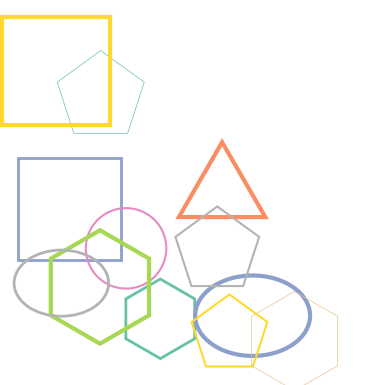[{"shape": "pentagon", "thickness": 0.5, "radius": 0.59, "center": [0.262, 0.75]}, {"shape": "hexagon", "thickness": 2, "radius": 0.52, "center": [0.416, 0.172]}, {"shape": "triangle", "thickness": 3, "radius": 0.65, "center": [0.577, 0.501]}, {"shape": "square", "thickness": 2, "radius": 0.67, "center": [0.18, 0.457]}, {"shape": "oval", "thickness": 3, "radius": 0.75, "center": [0.656, 0.18]}, {"shape": "circle", "thickness": 1.5, "radius": 0.52, "center": [0.327, 0.355]}, {"shape": "hexagon", "thickness": 3, "radius": 0.74, "center": [0.26, 0.255]}, {"shape": "square", "thickness": 3, "radius": 0.7, "center": [0.145, 0.816]}, {"shape": "pentagon", "thickness": 1.5, "radius": 0.52, "center": [0.596, 0.132]}, {"shape": "hexagon", "thickness": 0.5, "radius": 0.64, "center": [0.765, 0.114]}, {"shape": "oval", "thickness": 2, "radius": 0.61, "center": [0.159, 0.265]}, {"shape": "pentagon", "thickness": 1.5, "radius": 0.57, "center": [0.564, 0.349]}]